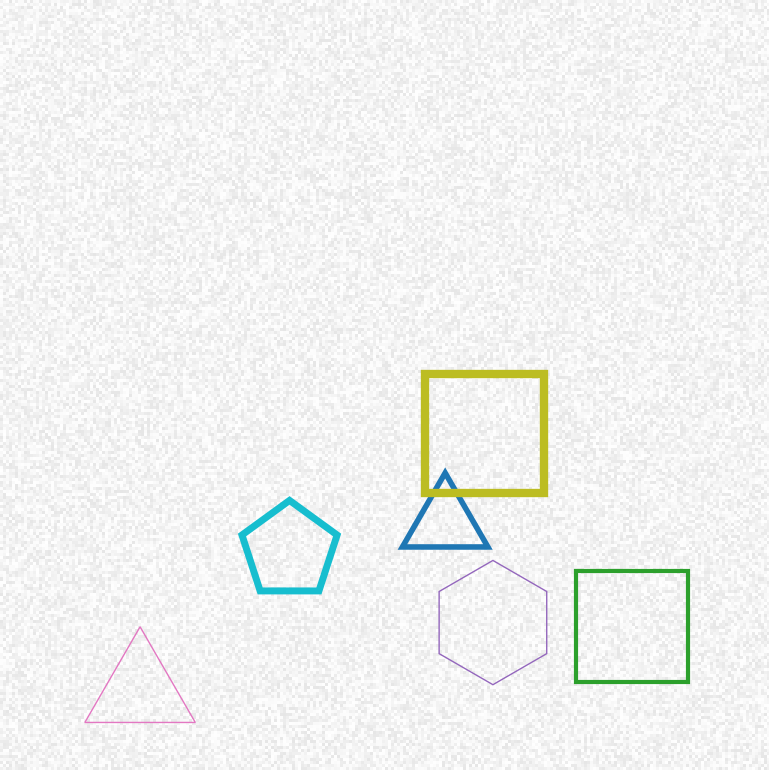[{"shape": "triangle", "thickness": 2, "radius": 0.32, "center": [0.578, 0.322]}, {"shape": "square", "thickness": 1.5, "radius": 0.36, "center": [0.821, 0.187]}, {"shape": "hexagon", "thickness": 0.5, "radius": 0.4, "center": [0.64, 0.191]}, {"shape": "triangle", "thickness": 0.5, "radius": 0.41, "center": [0.182, 0.103]}, {"shape": "square", "thickness": 3, "radius": 0.39, "center": [0.63, 0.436]}, {"shape": "pentagon", "thickness": 2.5, "radius": 0.32, "center": [0.376, 0.285]}]